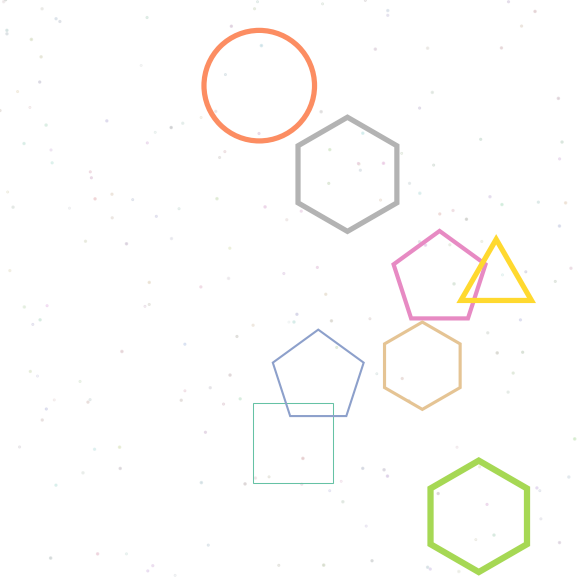[{"shape": "square", "thickness": 0.5, "radius": 0.35, "center": [0.508, 0.231]}, {"shape": "circle", "thickness": 2.5, "radius": 0.48, "center": [0.449, 0.851]}, {"shape": "pentagon", "thickness": 1, "radius": 0.41, "center": [0.551, 0.346]}, {"shape": "pentagon", "thickness": 2, "radius": 0.42, "center": [0.761, 0.515]}, {"shape": "hexagon", "thickness": 3, "radius": 0.48, "center": [0.829, 0.105]}, {"shape": "triangle", "thickness": 2.5, "radius": 0.35, "center": [0.859, 0.514]}, {"shape": "hexagon", "thickness": 1.5, "radius": 0.38, "center": [0.731, 0.366]}, {"shape": "hexagon", "thickness": 2.5, "radius": 0.49, "center": [0.602, 0.697]}]